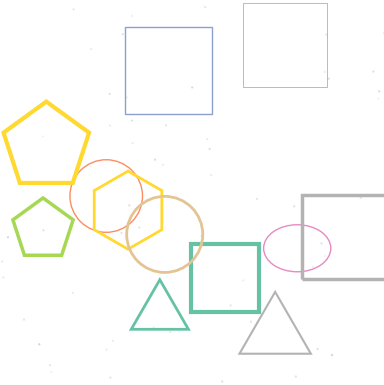[{"shape": "triangle", "thickness": 2, "radius": 0.43, "center": [0.415, 0.188]}, {"shape": "square", "thickness": 3, "radius": 0.44, "center": [0.584, 0.277]}, {"shape": "circle", "thickness": 1, "radius": 0.47, "center": [0.276, 0.491]}, {"shape": "square", "thickness": 1, "radius": 0.57, "center": [0.438, 0.817]}, {"shape": "square", "thickness": 0.5, "radius": 0.55, "center": [0.739, 0.883]}, {"shape": "oval", "thickness": 1, "radius": 0.44, "center": [0.772, 0.355]}, {"shape": "pentagon", "thickness": 2.5, "radius": 0.41, "center": [0.112, 0.404]}, {"shape": "pentagon", "thickness": 3, "radius": 0.58, "center": [0.12, 0.619]}, {"shape": "hexagon", "thickness": 2, "radius": 0.51, "center": [0.333, 0.454]}, {"shape": "circle", "thickness": 2, "radius": 0.49, "center": [0.428, 0.391]}, {"shape": "square", "thickness": 2.5, "radius": 0.55, "center": [0.894, 0.385]}, {"shape": "triangle", "thickness": 1.5, "radius": 0.54, "center": [0.715, 0.135]}]